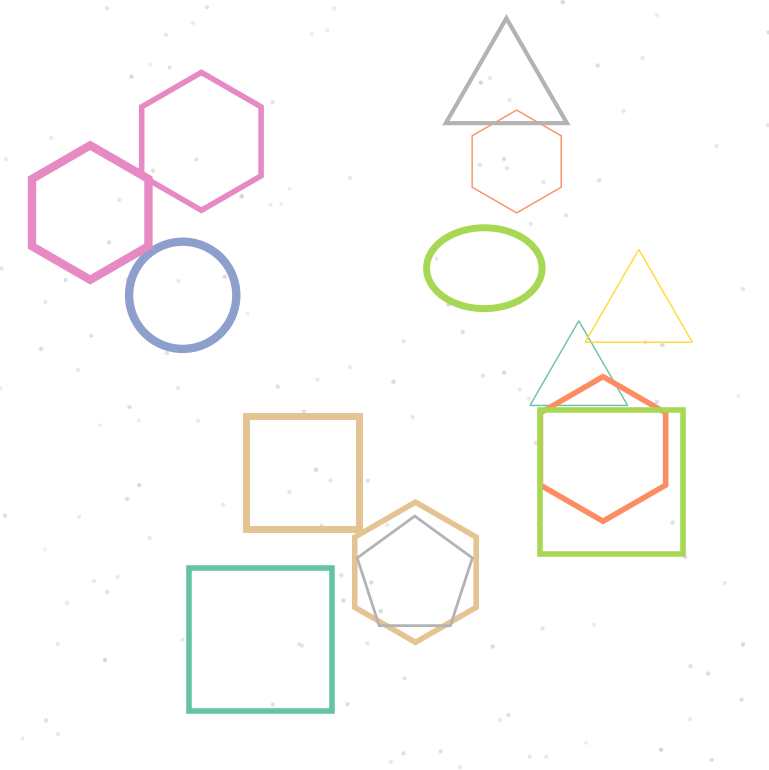[{"shape": "triangle", "thickness": 0.5, "radius": 0.37, "center": [0.752, 0.51]}, {"shape": "square", "thickness": 2, "radius": 0.46, "center": [0.338, 0.169]}, {"shape": "hexagon", "thickness": 0.5, "radius": 0.33, "center": [0.671, 0.79]}, {"shape": "hexagon", "thickness": 2, "radius": 0.47, "center": [0.783, 0.417]}, {"shape": "circle", "thickness": 3, "radius": 0.35, "center": [0.237, 0.617]}, {"shape": "hexagon", "thickness": 2, "radius": 0.45, "center": [0.262, 0.816]}, {"shape": "hexagon", "thickness": 3, "radius": 0.44, "center": [0.117, 0.724]}, {"shape": "square", "thickness": 2, "radius": 0.47, "center": [0.794, 0.374]}, {"shape": "oval", "thickness": 2.5, "radius": 0.38, "center": [0.629, 0.652]}, {"shape": "triangle", "thickness": 0.5, "radius": 0.4, "center": [0.83, 0.596]}, {"shape": "square", "thickness": 2.5, "radius": 0.37, "center": [0.393, 0.386]}, {"shape": "hexagon", "thickness": 2, "radius": 0.46, "center": [0.54, 0.257]}, {"shape": "triangle", "thickness": 1.5, "radius": 0.45, "center": [0.658, 0.885]}, {"shape": "pentagon", "thickness": 1, "radius": 0.39, "center": [0.539, 0.251]}]